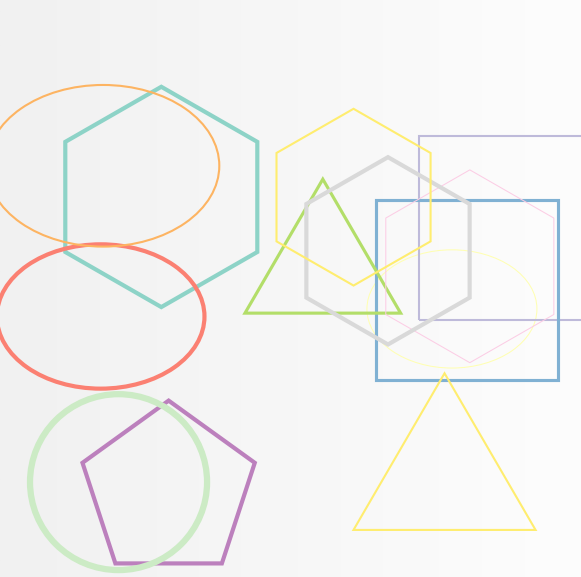[{"shape": "hexagon", "thickness": 2, "radius": 0.95, "center": [0.278, 0.658]}, {"shape": "oval", "thickness": 0.5, "radius": 0.73, "center": [0.778, 0.464]}, {"shape": "square", "thickness": 1, "radius": 0.8, "center": [0.881, 0.605]}, {"shape": "oval", "thickness": 2, "radius": 0.89, "center": [0.173, 0.451]}, {"shape": "square", "thickness": 1.5, "radius": 0.78, "center": [0.804, 0.497]}, {"shape": "oval", "thickness": 1, "radius": 1.0, "center": [0.177, 0.712]}, {"shape": "triangle", "thickness": 1.5, "radius": 0.77, "center": [0.555, 0.534]}, {"shape": "hexagon", "thickness": 0.5, "radius": 0.83, "center": [0.808, 0.538]}, {"shape": "hexagon", "thickness": 2, "radius": 0.81, "center": [0.668, 0.565]}, {"shape": "pentagon", "thickness": 2, "radius": 0.78, "center": [0.29, 0.15]}, {"shape": "circle", "thickness": 3, "radius": 0.76, "center": [0.204, 0.164]}, {"shape": "hexagon", "thickness": 1, "radius": 0.77, "center": [0.608, 0.658]}, {"shape": "triangle", "thickness": 1, "radius": 0.9, "center": [0.765, 0.172]}]